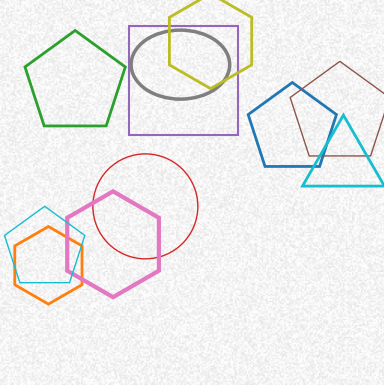[{"shape": "pentagon", "thickness": 2, "radius": 0.6, "center": [0.759, 0.665]}, {"shape": "hexagon", "thickness": 2, "radius": 0.5, "center": [0.126, 0.311]}, {"shape": "pentagon", "thickness": 2, "radius": 0.69, "center": [0.195, 0.784]}, {"shape": "circle", "thickness": 1, "radius": 0.68, "center": [0.378, 0.464]}, {"shape": "square", "thickness": 1.5, "radius": 0.71, "center": [0.476, 0.792]}, {"shape": "pentagon", "thickness": 1, "radius": 0.68, "center": [0.883, 0.705]}, {"shape": "hexagon", "thickness": 3, "radius": 0.69, "center": [0.294, 0.366]}, {"shape": "oval", "thickness": 2.5, "radius": 0.64, "center": [0.469, 0.832]}, {"shape": "hexagon", "thickness": 2, "radius": 0.62, "center": [0.547, 0.893]}, {"shape": "pentagon", "thickness": 1, "radius": 0.55, "center": [0.116, 0.354]}, {"shape": "triangle", "thickness": 2, "radius": 0.61, "center": [0.892, 0.578]}]